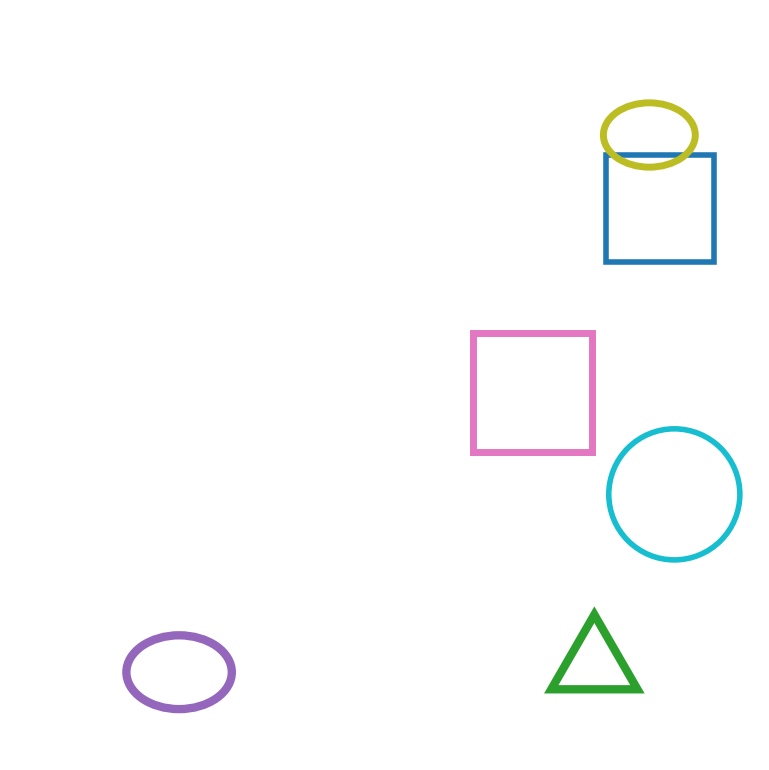[{"shape": "square", "thickness": 2, "radius": 0.35, "center": [0.857, 0.729]}, {"shape": "triangle", "thickness": 3, "radius": 0.32, "center": [0.772, 0.137]}, {"shape": "oval", "thickness": 3, "radius": 0.34, "center": [0.233, 0.127]}, {"shape": "square", "thickness": 2.5, "radius": 0.39, "center": [0.692, 0.49]}, {"shape": "oval", "thickness": 2.5, "radius": 0.3, "center": [0.843, 0.825]}, {"shape": "circle", "thickness": 2, "radius": 0.43, "center": [0.876, 0.358]}]